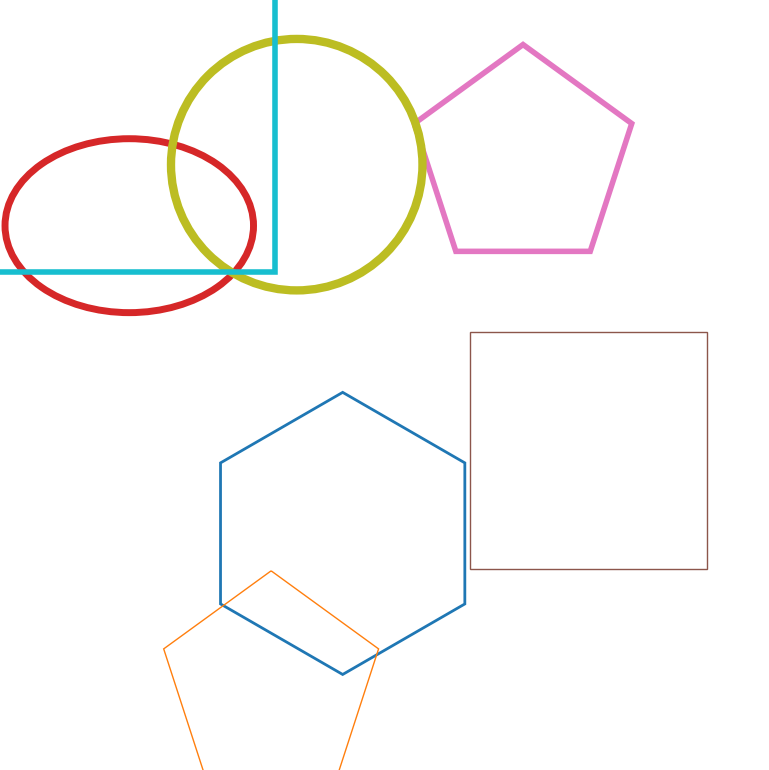[{"shape": "hexagon", "thickness": 1, "radius": 0.92, "center": [0.445, 0.307]}, {"shape": "pentagon", "thickness": 0.5, "radius": 0.73, "center": [0.352, 0.112]}, {"shape": "oval", "thickness": 2.5, "radius": 0.81, "center": [0.168, 0.707]}, {"shape": "square", "thickness": 0.5, "radius": 0.77, "center": [0.764, 0.415]}, {"shape": "pentagon", "thickness": 2, "radius": 0.74, "center": [0.679, 0.794]}, {"shape": "circle", "thickness": 3, "radius": 0.82, "center": [0.385, 0.786]}, {"shape": "square", "thickness": 2, "radius": 0.96, "center": [0.165, 0.838]}]